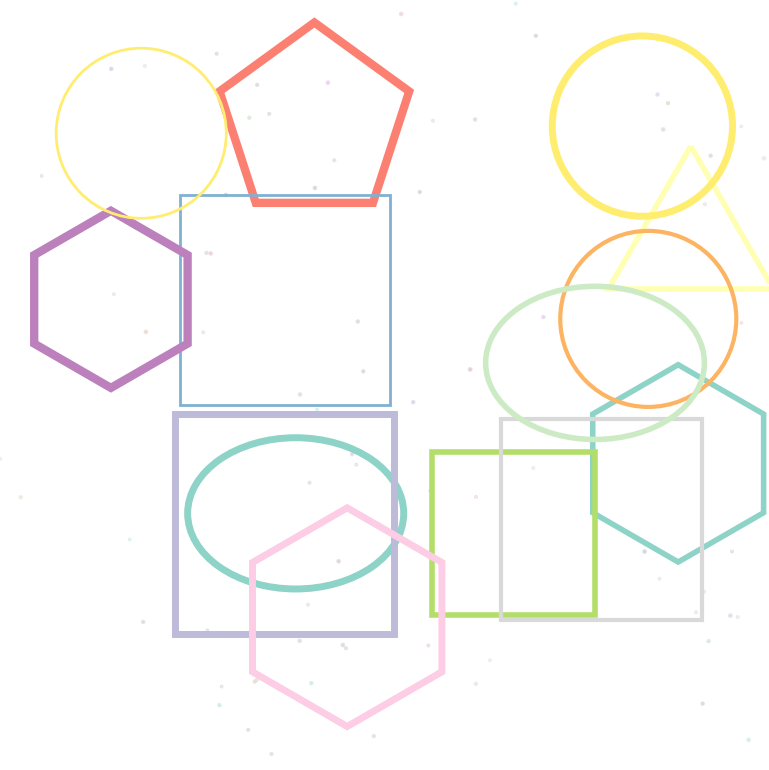[{"shape": "oval", "thickness": 2.5, "radius": 0.7, "center": [0.384, 0.333]}, {"shape": "hexagon", "thickness": 2, "radius": 0.64, "center": [0.881, 0.398]}, {"shape": "triangle", "thickness": 2, "radius": 0.62, "center": [0.897, 0.687]}, {"shape": "square", "thickness": 2.5, "radius": 0.71, "center": [0.37, 0.32]}, {"shape": "pentagon", "thickness": 3, "radius": 0.65, "center": [0.408, 0.841]}, {"shape": "square", "thickness": 1, "radius": 0.68, "center": [0.37, 0.611]}, {"shape": "circle", "thickness": 1.5, "radius": 0.57, "center": [0.842, 0.586]}, {"shape": "square", "thickness": 2, "radius": 0.53, "center": [0.667, 0.307]}, {"shape": "hexagon", "thickness": 2.5, "radius": 0.71, "center": [0.451, 0.198]}, {"shape": "square", "thickness": 1.5, "radius": 0.65, "center": [0.781, 0.326]}, {"shape": "hexagon", "thickness": 3, "radius": 0.58, "center": [0.144, 0.611]}, {"shape": "oval", "thickness": 2, "radius": 0.71, "center": [0.773, 0.529]}, {"shape": "circle", "thickness": 2.5, "radius": 0.59, "center": [0.834, 0.836]}, {"shape": "circle", "thickness": 1, "radius": 0.55, "center": [0.183, 0.827]}]